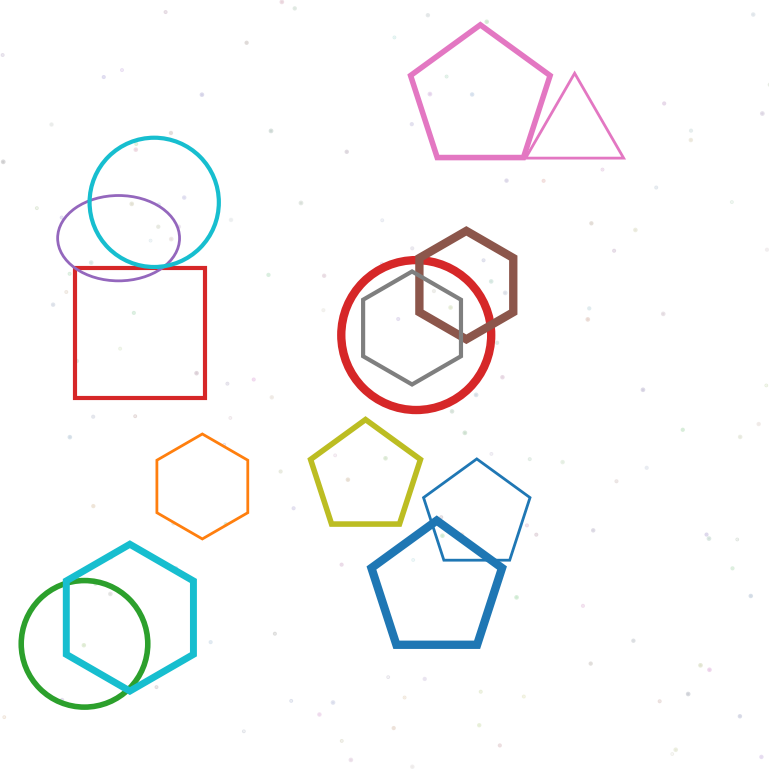[{"shape": "pentagon", "thickness": 3, "radius": 0.45, "center": [0.567, 0.235]}, {"shape": "pentagon", "thickness": 1, "radius": 0.36, "center": [0.619, 0.331]}, {"shape": "hexagon", "thickness": 1, "radius": 0.34, "center": [0.263, 0.368]}, {"shape": "circle", "thickness": 2, "radius": 0.41, "center": [0.11, 0.164]}, {"shape": "square", "thickness": 1.5, "radius": 0.42, "center": [0.182, 0.568]}, {"shape": "circle", "thickness": 3, "radius": 0.49, "center": [0.541, 0.565]}, {"shape": "oval", "thickness": 1, "radius": 0.4, "center": [0.154, 0.691]}, {"shape": "hexagon", "thickness": 3, "radius": 0.35, "center": [0.606, 0.63]}, {"shape": "pentagon", "thickness": 2, "radius": 0.48, "center": [0.624, 0.872]}, {"shape": "triangle", "thickness": 1, "radius": 0.37, "center": [0.746, 0.831]}, {"shape": "hexagon", "thickness": 1.5, "radius": 0.37, "center": [0.535, 0.574]}, {"shape": "pentagon", "thickness": 2, "radius": 0.38, "center": [0.475, 0.38]}, {"shape": "hexagon", "thickness": 2.5, "radius": 0.48, "center": [0.169, 0.198]}, {"shape": "circle", "thickness": 1.5, "radius": 0.42, "center": [0.2, 0.737]}]